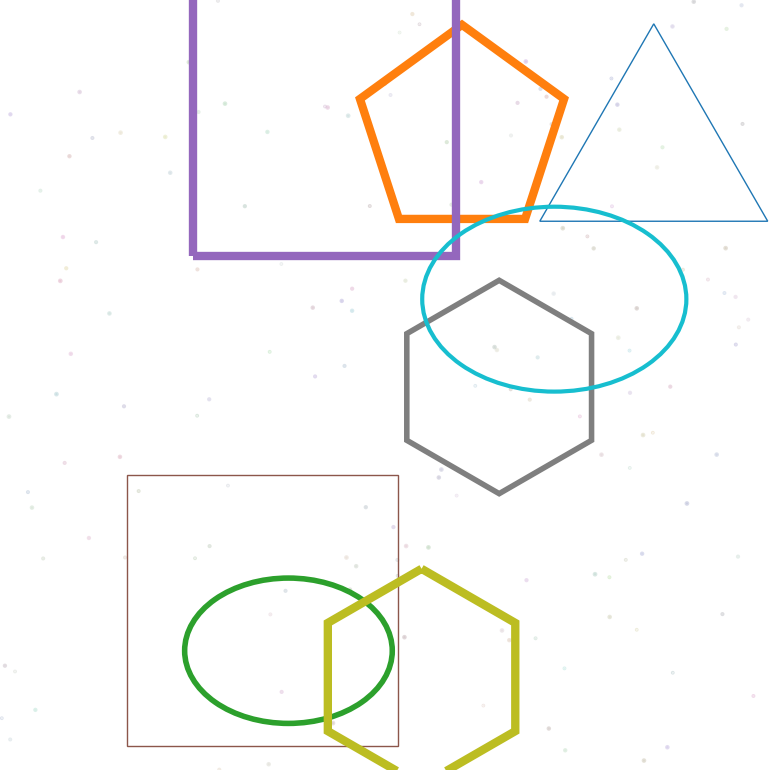[{"shape": "triangle", "thickness": 0.5, "radius": 0.85, "center": [0.849, 0.798]}, {"shape": "pentagon", "thickness": 3, "radius": 0.7, "center": [0.6, 0.828]}, {"shape": "oval", "thickness": 2, "radius": 0.67, "center": [0.375, 0.155]}, {"shape": "square", "thickness": 3, "radius": 0.85, "center": [0.422, 0.837]}, {"shape": "square", "thickness": 0.5, "radius": 0.88, "center": [0.341, 0.207]}, {"shape": "hexagon", "thickness": 2, "radius": 0.69, "center": [0.648, 0.497]}, {"shape": "hexagon", "thickness": 3, "radius": 0.7, "center": [0.547, 0.121]}, {"shape": "oval", "thickness": 1.5, "radius": 0.86, "center": [0.72, 0.611]}]